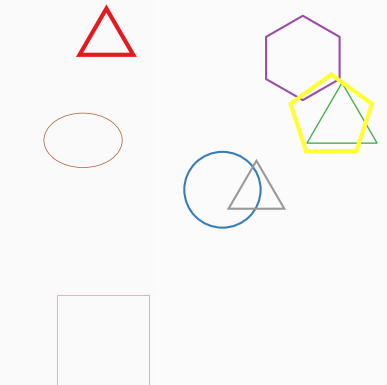[{"shape": "triangle", "thickness": 3, "radius": 0.4, "center": [0.275, 0.898]}, {"shape": "circle", "thickness": 1.5, "radius": 0.49, "center": [0.574, 0.507]}, {"shape": "triangle", "thickness": 1, "radius": 0.52, "center": [0.883, 0.68]}, {"shape": "hexagon", "thickness": 1.5, "radius": 0.55, "center": [0.782, 0.849]}, {"shape": "pentagon", "thickness": 3, "radius": 0.55, "center": [0.855, 0.696]}, {"shape": "oval", "thickness": 0.5, "radius": 0.51, "center": [0.214, 0.635]}, {"shape": "square", "thickness": 0.5, "radius": 0.59, "center": [0.266, 0.115]}, {"shape": "triangle", "thickness": 1.5, "radius": 0.42, "center": [0.662, 0.499]}]